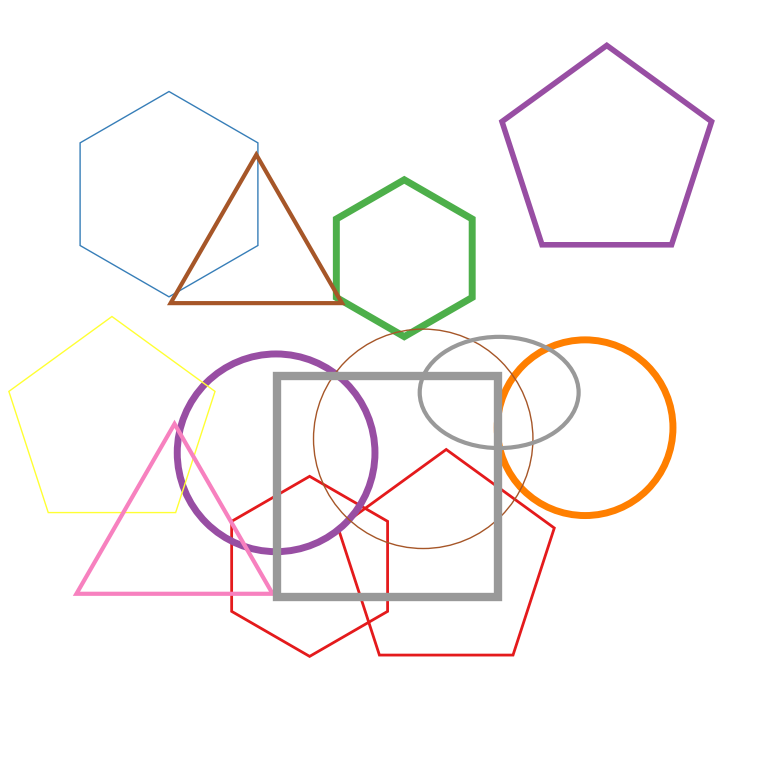[{"shape": "hexagon", "thickness": 1, "radius": 0.58, "center": [0.402, 0.264]}, {"shape": "pentagon", "thickness": 1, "radius": 0.74, "center": [0.579, 0.269]}, {"shape": "hexagon", "thickness": 0.5, "radius": 0.67, "center": [0.219, 0.748]}, {"shape": "hexagon", "thickness": 2.5, "radius": 0.51, "center": [0.525, 0.665]}, {"shape": "circle", "thickness": 2.5, "radius": 0.64, "center": [0.359, 0.412]}, {"shape": "pentagon", "thickness": 2, "radius": 0.72, "center": [0.788, 0.798]}, {"shape": "circle", "thickness": 2.5, "radius": 0.57, "center": [0.76, 0.445]}, {"shape": "pentagon", "thickness": 0.5, "radius": 0.7, "center": [0.145, 0.448]}, {"shape": "triangle", "thickness": 1.5, "radius": 0.64, "center": [0.333, 0.671]}, {"shape": "circle", "thickness": 0.5, "radius": 0.71, "center": [0.55, 0.43]}, {"shape": "triangle", "thickness": 1.5, "radius": 0.74, "center": [0.227, 0.302]}, {"shape": "square", "thickness": 3, "radius": 0.72, "center": [0.503, 0.368]}, {"shape": "oval", "thickness": 1.5, "radius": 0.52, "center": [0.648, 0.49]}]